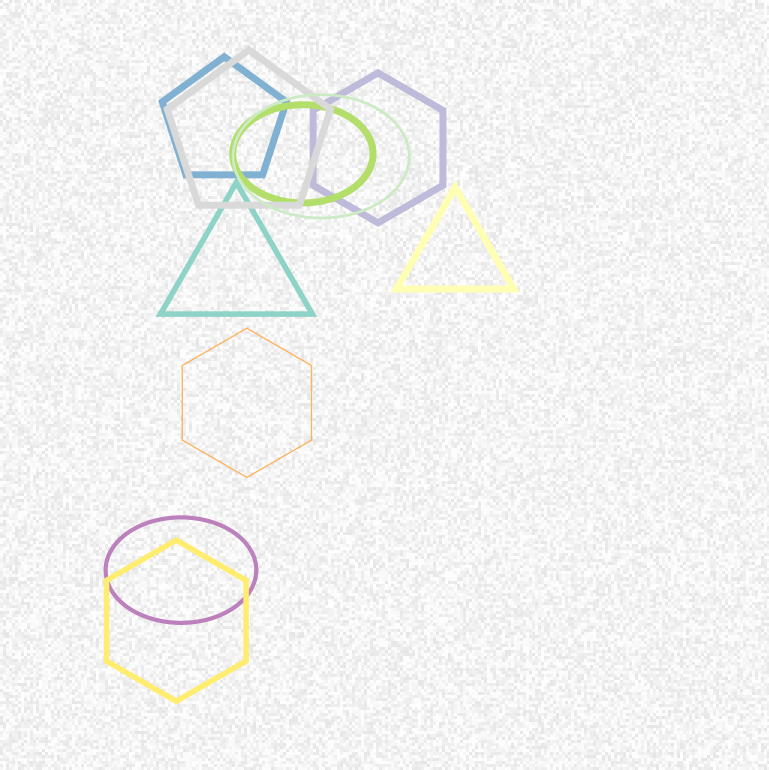[{"shape": "triangle", "thickness": 2, "radius": 0.57, "center": [0.307, 0.649]}, {"shape": "triangle", "thickness": 2.5, "radius": 0.44, "center": [0.591, 0.669]}, {"shape": "hexagon", "thickness": 2.5, "radius": 0.49, "center": [0.491, 0.808]}, {"shape": "pentagon", "thickness": 2.5, "radius": 0.42, "center": [0.291, 0.842]}, {"shape": "hexagon", "thickness": 0.5, "radius": 0.48, "center": [0.321, 0.477]}, {"shape": "oval", "thickness": 2.5, "radius": 0.46, "center": [0.393, 0.8]}, {"shape": "pentagon", "thickness": 2.5, "radius": 0.56, "center": [0.323, 0.824]}, {"shape": "oval", "thickness": 1.5, "radius": 0.49, "center": [0.235, 0.26]}, {"shape": "oval", "thickness": 1, "radius": 0.57, "center": [0.417, 0.797]}, {"shape": "hexagon", "thickness": 2, "radius": 0.52, "center": [0.229, 0.194]}]